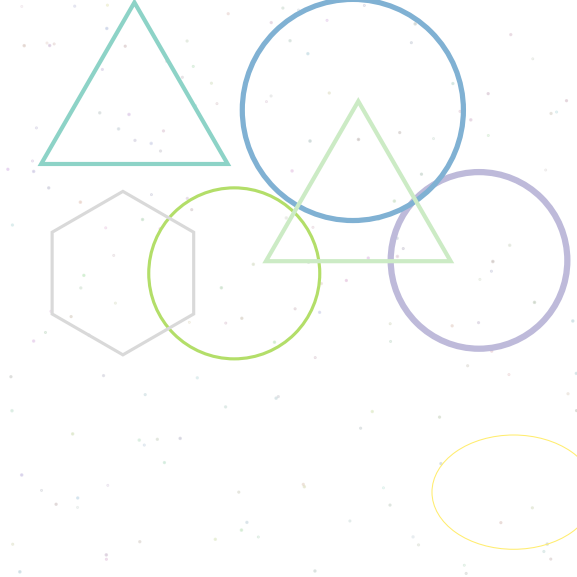[{"shape": "triangle", "thickness": 2, "radius": 0.93, "center": [0.233, 0.808]}, {"shape": "circle", "thickness": 3, "radius": 0.76, "center": [0.829, 0.548]}, {"shape": "circle", "thickness": 2.5, "radius": 0.96, "center": [0.611, 0.809]}, {"shape": "circle", "thickness": 1.5, "radius": 0.74, "center": [0.406, 0.526]}, {"shape": "hexagon", "thickness": 1.5, "radius": 0.71, "center": [0.213, 0.526]}, {"shape": "triangle", "thickness": 2, "radius": 0.92, "center": [0.62, 0.639]}, {"shape": "oval", "thickness": 0.5, "radius": 0.71, "center": [0.889, 0.147]}]